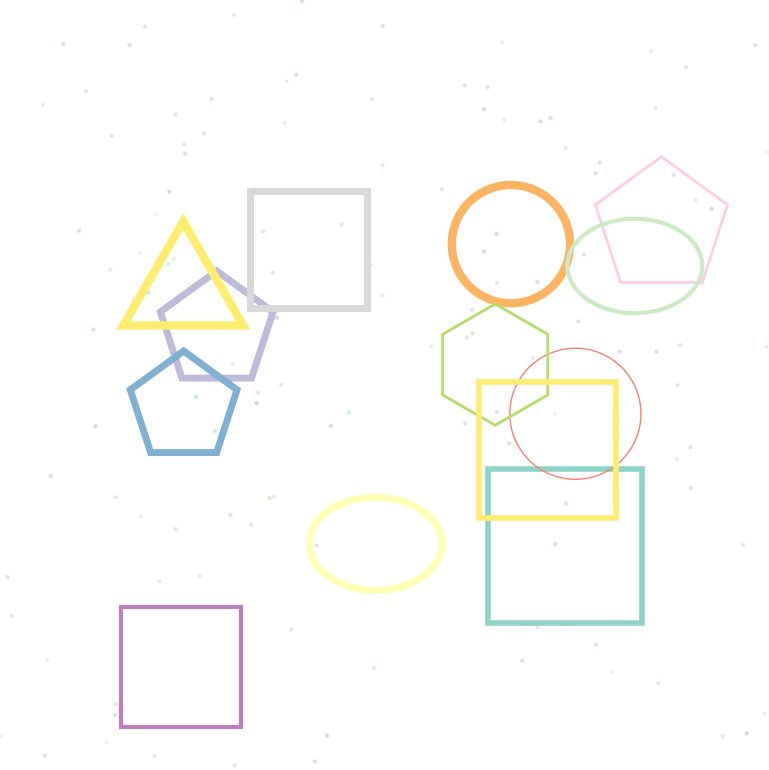[{"shape": "square", "thickness": 2, "radius": 0.5, "center": [0.734, 0.291]}, {"shape": "oval", "thickness": 2.5, "radius": 0.43, "center": [0.488, 0.294]}, {"shape": "pentagon", "thickness": 2.5, "radius": 0.38, "center": [0.281, 0.571]}, {"shape": "circle", "thickness": 0.5, "radius": 0.43, "center": [0.747, 0.463]}, {"shape": "pentagon", "thickness": 2.5, "radius": 0.36, "center": [0.239, 0.471]}, {"shape": "circle", "thickness": 3, "radius": 0.38, "center": [0.664, 0.683]}, {"shape": "hexagon", "thickness": 1, "radius": 0.39, "center": [0.643, 0.526]}, {"shape": "pentagon", "thickness": 1, "radius": 0.45, "center": [0.859, 0.706]}, {"shape": "square", "thickness": 2.5, "radius": 0.38, "center": [0.401, 0.676]}, {"shape": "square", "thickness": 1.5, "radius": 0.39, "center": [0.235, 0.134]}, {"shape": "oval", "thickness": 1.5, "radius": 0.44, "center": [0.825, 0.655]}, {"shape": "square", "thickness": 2, "radius": 0.44, "center": [0.711, 0.416]}, {"shape": "triangle", "thickness": 3, "radius": 0.45, "center": [0.238, 0.622]}]